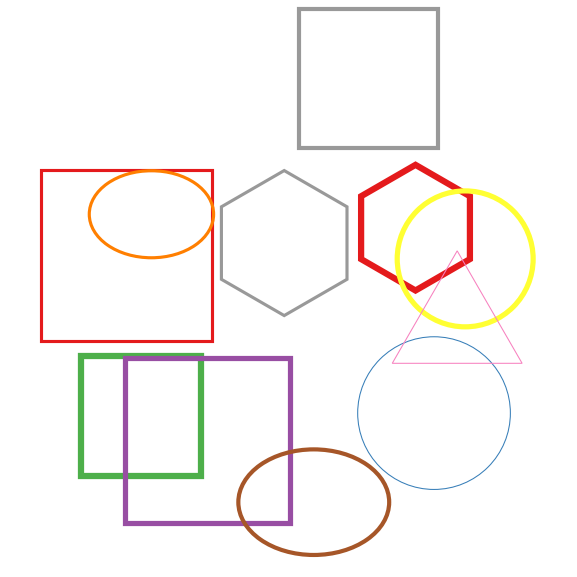[{"shape": "square", "thickness": 1.5, "radius": 0.74, "center": [0.219, 0.557]}, {"shape": "hexagon", "thickness": 3, "radius": 0.54, "center": [0.72, 0.605]}, {"shape": "circle", "thickness": 0.5, "radius": 0.66, "center": [0.752, 0.284]}, {"shape": "square", "thickness": 3, "radius": 0.52, "center": [0.244, 0.279]}, {"shape": "square", "thickness": 2.5, "radius": 0.71, "center": [0.359, 0.236]}, {"shape": "oval", "thickness": 1.5, "radius": 0.54, "center": [0.262, 0.628]}, {"shape": "circle", "thickness": 2.5, "radius": 0.59, "center": [0.805, 0.551]}, {"shape": "oval", "thickness": 2, "radius": 0.65, "center": [0.543, 0.13]}, {"shape": "triangle", "thickness": 0.5, "radius": 0.65, "center": [0.792, 0.435]}, {"shape": "hexagon", "thickness": 1.5, "radius": 0.63, "center": [0.492, 0.578]}, {"shape": "square", "thickness": 2, "radius": 0.6, "center": [0.638, 0.864]}]